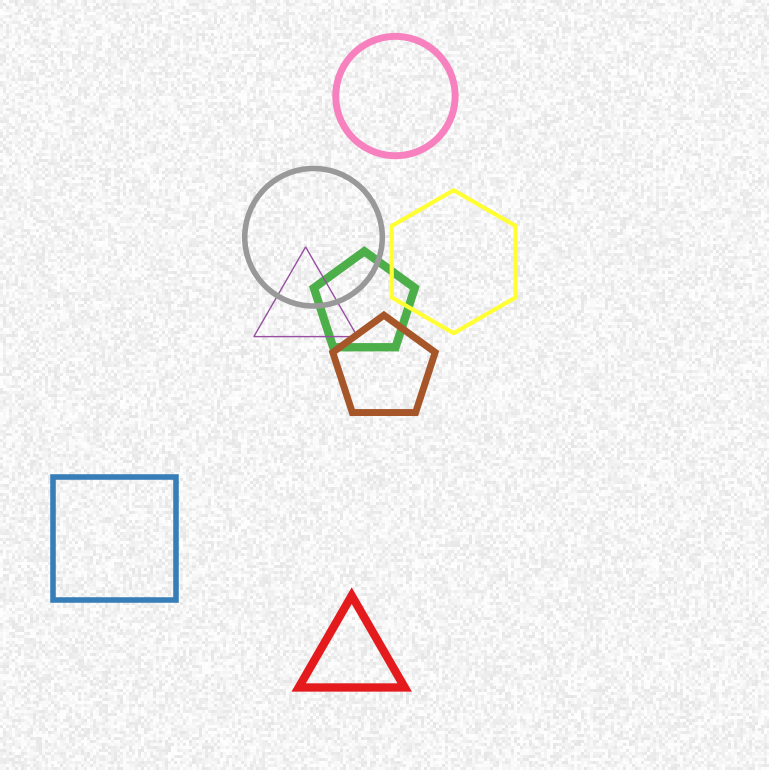[{"shape": "triangle", "thickness": 3, "radius": 0.4, "center": [0.457, 0.147]}, {"shape": "square", "thickness": 2, "radius": 0.4, "center": [0.149, 0.301]}, {"shape": "pentagon", "thickness": 3, "radius": 0.34, "center": [0.473, 0.605]}, {"shape": "triangle", "thickness": 0.5, "radius": 0.39, "center": [0.397, 0.602]}, {"shape": "hexagon", "thickness": 1.5, "radius": 0.46, "center": [0.589, 0.66]}, {"shape": "pentagon", "thickness": 2.5, "radius": 0.35, "center": [0.499, 0.521]}, {"shape": "circle", "thickness": 2.5, "radius": 0.39, "center": [0.514, 0.875]}, {"shape": "circle", "thickness": 2, "radius": 0.45, "center": [0.407, 0.692]}]